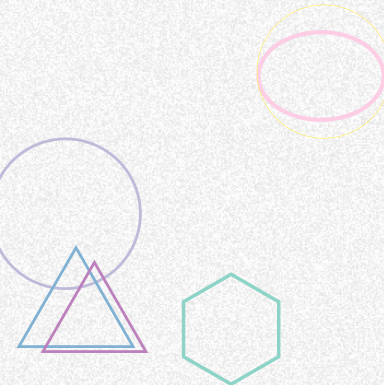[{"shape": "hexagon", "thickness": 2.5, "radius": 0.71, "center": [0.6, 0.145]}, {"shape": "circle", "thickness": 2, "radius": 0.97, "center": [0.17, 0.445]}, {"shape": "triangle", "thickness": 2, "radius": 0.86, "center": [0.197, 0.185]}, {"shape": "oval", "thickness": 3, "radius": 0.81, "center": [0.834, 0.803]}, {"shape": "triangle", "thickness": 2, "radius": 0.77, "center": [0.245, 0.164]}, {"shape": "circle", "thickness": 0.5, "radius": 0.87, "center": [0.841, 0.814]}]